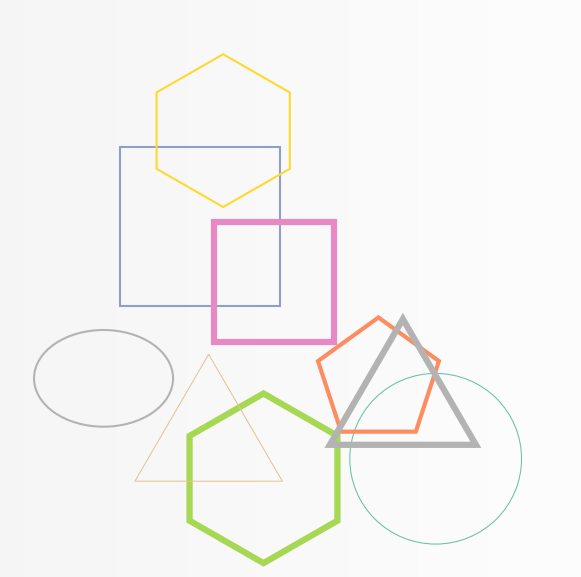[{"shape": "circle", "thickness": 0.5, "radius": 0.74, "center": [0.75, 0.205]}, {"shape": "pentagon", "thickness": 2, "radius": 0.55, "center": [0.651, 0.34]}, {"shape": "square", "thickness": 1, "radius": 0.69, "center": [0.344, 0.607]}, {"shape": "square", "thickness": 3, "radius": 0.52, "center": [0.471, 0.511]}, {"shape": "hexagon", "thickness": 3, "radius": 0.73, "center": [0.453, 0.171]}, {"shape": "hexagon", "thickness": 1, "radius": 0.66, "center": [0.384, 0.773]}, {"shape": "triangle", "thickness": 0.5, "radius": 0.73, "center": [0.359, 0.239]}, {"shape": "triangle", "thickness": 3, "radius": 0.73, "center": [0.693, 0.301]}, {"shape": "oval", "thickness": 1, "radius": 0.6, "center": [0.178, 0.344]}]